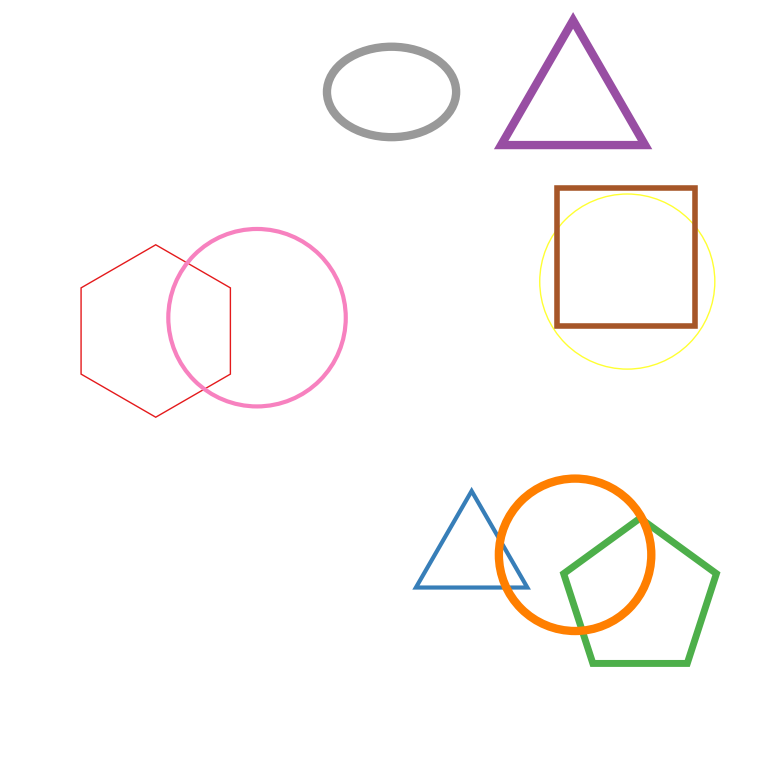[{"shape": "hexagon", "thickness": 0.5, "radius": 0.56, "center": [0.202, 0.57]}, {"shape": "triangle", "thickness": 1.5, "radius": 0.42, "center": [0.613, 0.279]}, {"shape": "pentagon", "thickness": 2.5, "radius": 0.52, "center": [0.831, 0.223]}, {"shape": "triangle", "thickness": 3, "radius": 0.54, "center": [0.744, 0.866]}, {"shape": "circle", "thickness": 3, "radius": 0.49, "center": [0.747, 0.279]}, {"shape": "circle", "thickness": 0.5, "radius": 0.57, "center": [0.815, 0.634]}, {"shape": "square", "thickness": 2, "radius": 0.45, "center": [0.813, 0.666]}, {"shape": "circle", "thickness": 1.5, "radius": 0.58, "center": [0.334, 0.587]}, {"shape": "oval", "thickness": 3, "radius": 0.42, "center": [0.509, 0.881]}]